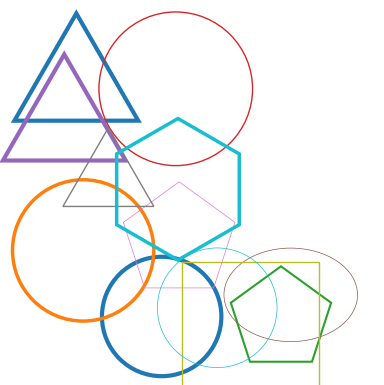[{"shape": "circle", "thickness": 3, "radius": 0.78, "center": [0.42, 0.178]}, {"shape": "triangle", "thickness": 3, "radius": 0.93, "center": [0.198, 0.779]}, {"shape": "circle", "thickness": 2.5, "radius": 0.92, "center": [0.216, 0.35]}, {"shape": "pentagon", "thickness": 1.5, "radius": 0.68, "center": [0.73, 0.171]}, {"shape": "circle", "thickness": 1, "radius": 1.0, "center": [0.456, 0.769]}, {"shape": "triangle", "thickness": 3, "radius": 0.92, "center": [0.167, 0.675]}, {"shape": "oval", "thickness": 0.5, "radius": 0.87, "center": [0.755, 0.234]}, {"shape": "pentagon", "thickness": 0.5, "radius": 0.76, "center": [0.465, 0.375]}, {"shape": "triangle", "thickness": 1, "radius": 0.68, "center": [0.281, 0.532]}, {"shape": "square", "thickness": 1, "radius": 0.89, "center": [0.651, 0.143]}, {"shape": "hexagon", "thickness": 2.5, "radius": 0.92, "center": [0.462, 0.508]}, {"shape": "circle", "thickness": 0.5, "radius": 0.78, "center": [0.564, 0.201]}]